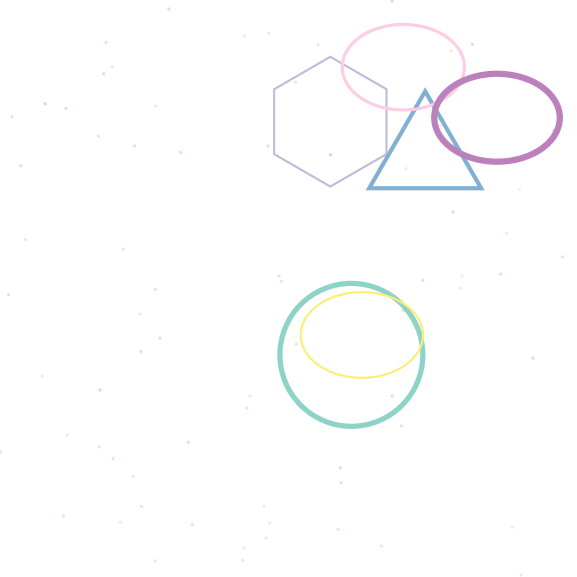[{"shape": "circle", "thickness": 2.5, "radius": 0.62, "center": [0.608, 0.385]}, {"shape": "hexagon", "thickness": 1, "radius": 0.56, "center": [0.572, 0.788]}, {"shape": "triangle", "thickness": 2, "radius": 0.56, "center": [0.736, 0.729]}, {"shape": "oval", "thickness": 1.5, "radius": 0.53, "center": [0.698, 0.883]}, {"shape": "oval", "thickness": 3, "radius": 0.54, "center": [0.861, 0.795]}, {"shape": "oval", "thickness": 1, "radius": 0.53, "center": [0.627, 0.419]}]